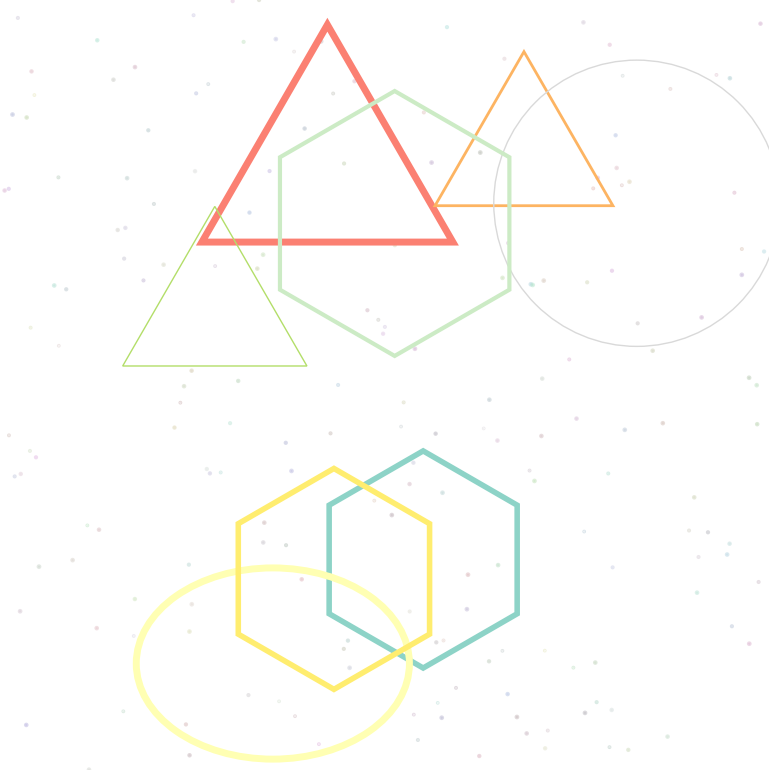[{"shape": "hexagon", "thickness": 2, "radius": 0.7, "center": [0.55, 0.273]}, {"shape": "oval", "thickness": 2.5, "radius": 0.89, "center": [0.354, 0.138]}, {"shape": "triangle", "thickness": 2.5, "radius": 0.94, "center": [0.425, 0.78]}, {"shape": "triangle", "thickness": 1, "radius": 0.67, "center": [0.68, 0.8]}, {"shape": "triangle", "thickness": 0.5, "radius": 0.69, "center": [0.279, 0.594]}, {"shape": "circle", "thickness": 0.5, "radius": 0.93, "center": [0.827, 0.736]}, {"shape": "hexagon", "thickness": 1.5, "radius": 0.86, "center": [0.513, 0.71]}, {"shape": "hexagon", "thickness": 2, "radius": 0.72, "center": [0.434, 0.248]}]